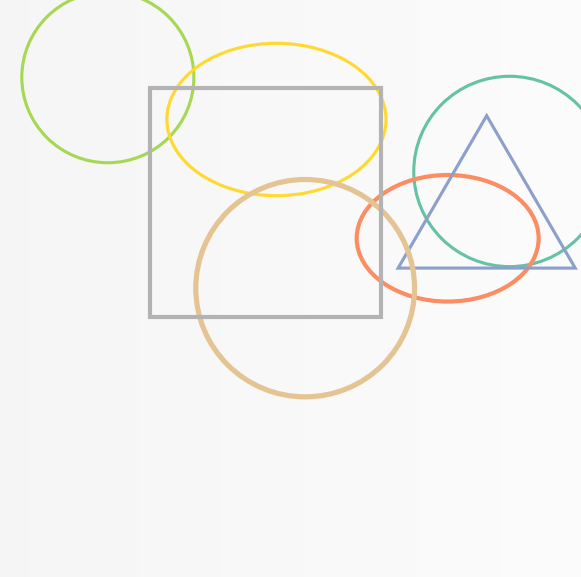[{"shape": "circle", "thickness": 1.5, "radius": 0.82, "center": [0.877, 0.702]}, {"shape": "oval", "thickness": 2, "radius": 0.78, "center": [0.77, 0.587]}, {"shape": "triangle", "thickness": 1.5, "radius": 0.88, "center": [0.837, 0.623]}, {"shape": "circle", "thickness": 1.5, "radius": 0.74, "center": [0.186, 0.865]}, {"shape": "oval", "thickness": 1.5, "radius": 0.94, "center": [0.476, 0.792]}, {"shape": "circle", "thickness": 2.5, "radius": 0.94, "center": [0.525, 0.5]}, {"shape": "square", "thickness": 2, "radius": 0.99, "center": [0.456, 0.649]}]